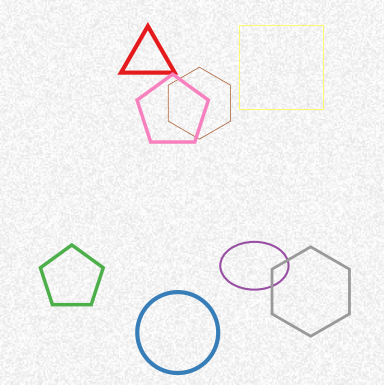[{"shape": "triangle", "thickness": 3, "radius": 0.4, "center": [0.384, 0.852]}, {"shape": "circle", "thickness": 3, "radius": 0.53, "center": [0.462, 0.136]}, {"shape": "pentagon", "thickness": 2.5, "radius": 0.43, "center": [0.187, 0.278]}, {"shape": "oval", "thickness": 1.5, "radius": 0.44, "center": [0.661, 0.31]}, {"shape": "square", "thickness": 0.5, "radius": 0.55, "center": [0.731, 0.826]}, {"shape": "hexagon", "thickness": 0.5, "radius": 0.47, "center": [0.518, 0.732]}, {"shape": "pentagon", "thickness": 2.5, "radius": 0.49, "center": [0.449, 0.71]}, {"shape": "hexagon", "thickness": 2, "radius": 0.58, "center": [0.807, 0.243]}]